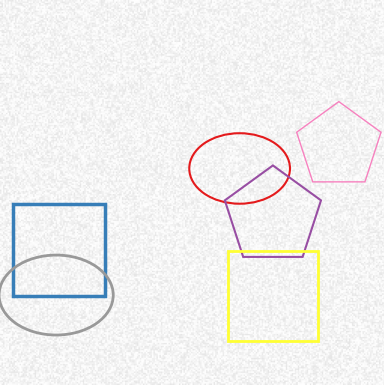[{"shape": "oval", "thickness": 1.5, "radius": 0.65, "center": [0.622, 0.562]}, {"shape": "square", "thickness": 2.5, "radius": 0.6, "center": [0.153, 0.35]}, {"shape": "pentagon", "thickness": 1.5, "radius": 0.66, "center": [0.709, 0.439]}, {"shape": "square", "thickness": 2, "radius": 0.59, "center": [0.709, 0.231]}, {"shape": "pentagon", "thickness": 1, "radius": 0.58, "center": [0.88, 0.621]}, {"shape": "oval", "thickness": 2, "radius": 0.74, "center": [0.146, 0.234]}]